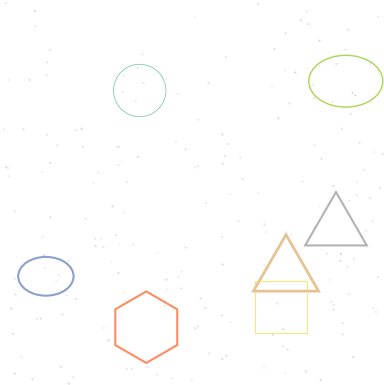[{"shape": "circle", "thickness": 0.5, "radius": 0.34, "center": [0.363, 0.765]}, {"shape": "hexagon", "thickness": 1.5, "radius": 0.46, "center": [0.38, 0.15]}, {"shape": "oval", "thickness": 1.5, "radius": 0.36, "center": [0.119, 0.282]}, {"shape": "oval", "thickness": 1, "radius": 0.48, "center": [0.898, 0.789]}, {"shape": "square", "thickness": 0.5, "radius": 0.34, "center": [0.731, 0.204]}, {"shape": "triangle", "thickness": 2, "radius": 0.49, "center": [0.743, 0.293]}, {"shape": "triangle", "thickness": 1.5, "radius": 0.46, "center": [0.873, 0.409]}]